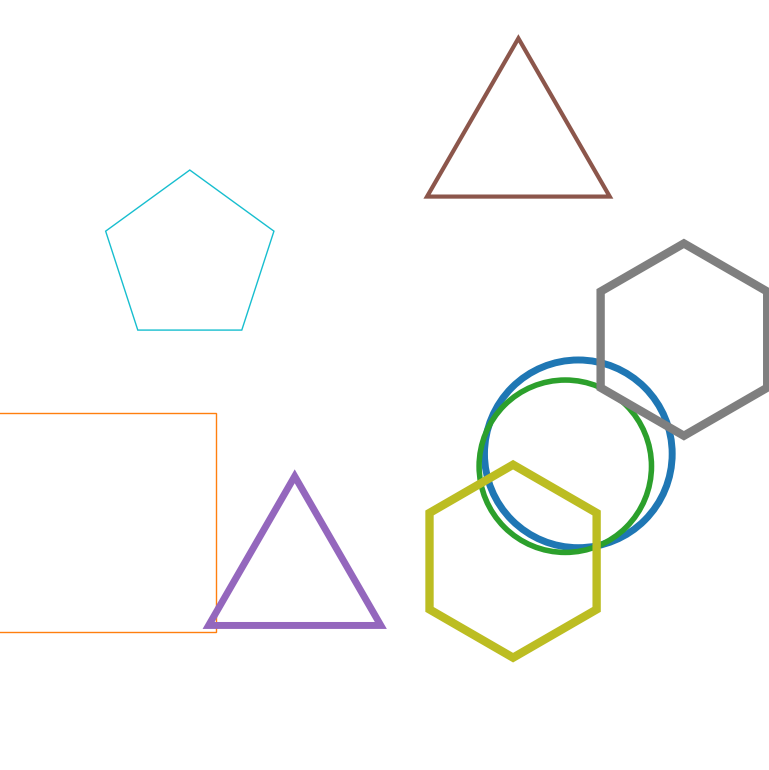[{"shape": "circle", "thickness": 2.5, "radius": 0.61, "center": [0.751, 0.411]}, {"shape": "square", "thickness": 0.5, "radius": 0.71, "center": [0.139, 0.321]}, {"shape": "circle", "thickness": 2, "radius": 0.56, "center": [0.734, 0.395]}, {"shape": "triangle", "thickness": 2.5, "radius": 0.65, "center": [0.383, 0.252]}, {"shape": "triangle", "thickness": 1.5, "radius": 0.68, "center": [0.673, 0.813]}, {"shape": "hexagon", "thickness": 3, "radius": 0.62, "center": [0.888, 0.559]}, {"shape": "hexagon", "thickness": 3, "radius": 0.63, "center": [0.666, 0.271]}, {"shape": "pentagon", "thickness": 0.5, "radius": 0.57, "center": [0.246, 0.664]}]